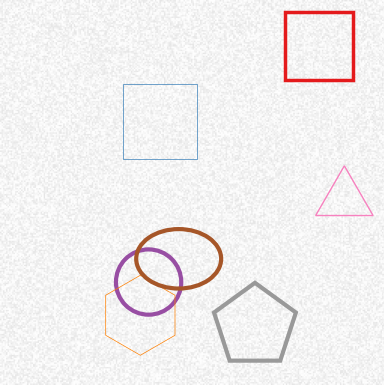[{"shape": "square", "thickness": 2.5, "radius": 0.44, "center": [0.829, 0.881]}, {"shape": "square", "thickness": 0.5, "radius": 0.48, "center": [0.416, 0.684]}, {"shape": "circle", "thickness": 3, "radius": 0.42, "center": [0.386, 0.267]}, {"shape": "hexagon", "thickness": 0.5, "radius": 0.52, "center": [0.365, 0.181]}, {"shape": "oval", "thickness": 3, "radius": 0.55, "center": [0.464, 0.328]}, {"shape": "triangle", "thickness": 1, "radius": 0.43, "center": [0.894, 0.483]}, {"shape": "pentagon", "thickness": 3, "radius": 0.56, "center": [0.662, 0.154]}]